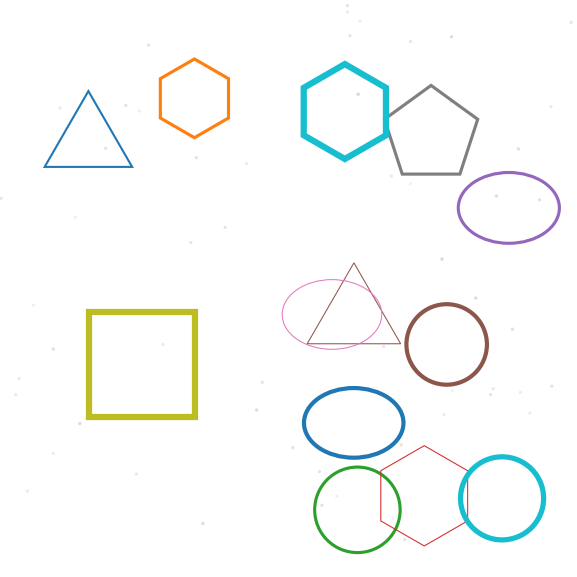[{"shape": "triangle", "thickness": 1, "radius": 0.44, "center": [0.153, 0.754]}, {"shape": "oval", "thickness": 2, "radius": 0.43, "center": [0.613, 0.267]}, {"shape": "hexagon", "thickness": 1.5, "radius": 0.34, "center": [0.337, 0.829]}, {"shape": "circle", "thickness": 1.5, "radius": 0.37, "center": [0.619, 0.116]}, {"shape": "hexagon", "thickness": 0.5, "radius": 0.43, "center": [0.735, 0.141]}, {"shape": "oval", "thickness": 1.5, "radius": 0.44, "center": [0.881, 0.639]}, {"shape": "triangle", "thickness": 0.5, "radius": 0.47, "center": [0.613, 0.451]}, {"shape": "circle", "thickness": 2, "radius": 0.35, "center": [0.773, 0.403]}, {"shape": "oval", "thickness": 0.5, "radius": 0.43, "center": [0.575, 0.455]}, {"shape": "pentagon", "thickness": 1.5, "radius": 0.42, "center": [0.746, 0.766]}, {"shape": "square", "thickness": 3, "radius": 0.46, "center": [0.246, 0.368]}, {"shape": "hexagon", "thickness": 3, "radius": 0.41, "center": [0.597, 0.806]}, {"shape": "circle", "thickness": 2.5, "radius": 0.36, "center": [0.869, 0.136]}]